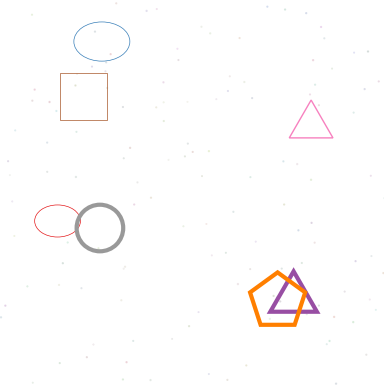[{"shape": "oval", "thickness": 0.5, "radius": 0.3, "center": [0.15, 0.426]}, {"shape": "oval", "thickness": 0.5, "radius": 0.36, "center": [0.265, 0.892]}, {"shape": "triangle", "thickness": 3, "radius": 0.35, "center": [0.763, 0.225]}, {"shape": "pentagon", "thickness": 3, "radius": 0.38, "center": [0.721, 0.217]}, {"shape": "square", "thickness": 0.5, "radius": 0.31, "center": [0.216, 0.749]}, {"shape": "triangle", "thickness": 1, "radius": 0.33, "center": [0.808, 0.675]}, {"shape": "circle", "thickness": 3, "radius": 0.3, "center": [0.26, 0.408]}]